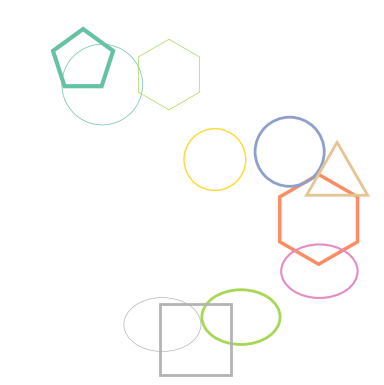[{"shape": "circle", "thickness": 0.5, "radius": 0.52, "center": [0.266, 0.78]}, {"shape": "pentagon", "thickness": 3, "radius": 0.41, "center": [0.216, 0.843]}, {"shape": "hexagon", "thickness": 2.5, "radius": 0.58, "center": [0.828, 0.43]}, {"shape": "circle", "thickness": 2, "radius": 0.45, "center": [0.752, 0.606]}, {"shape": "oval", "thickness": 1.5, "radius": 0.5, "center": [0.83, 0.296]}, {"shape": "hexagon", "thickness": 0.5, "radius": 0.46, "center": [0.439, 0.806]}, {"shape": "oval", "thickness": 2, "radius": 0.51, "center": [0.626, 0.176]}, {"shape": "circle", "thickness": 1, "radius": 0.4, "center": [0.558, 0.586]}, {"shape": "triangle", "thickness": 2, "radius": 0.46, "center": [0.876, 0.539]}, {"shape": "square", "thickness": 2, "radius": 0.46, "center": [0.507, 0.117]}, {"shape": "oval", "thickness": 0.5, "radius": 0.5, "center": [0.422, 0.157]}]